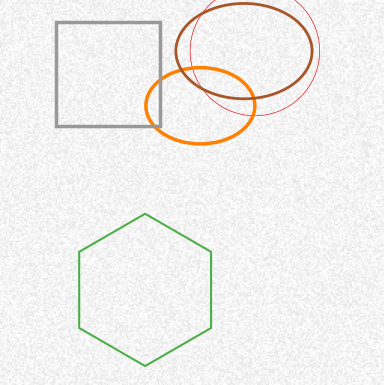[{"shape": "circle", "thickness": 0.5, "radius": 0.84, "center": [0.662, 0.868]}, {"shape": "hexagon", "thickness": 1.5, "radius": 0.99, "center": [0.377, 0.247]}, {"shape": "oval", "thickness": 2.5, "radius": 0.71, "center": [0.52, 0.725]}, {"shape": "oval", "thickness": 2, "radius": 0.88, "center": [0.634, 0.867]}, {"shape": "square", "thickness": 2.5, "radius": 0.68, "center": [0.28, 0.808]}]